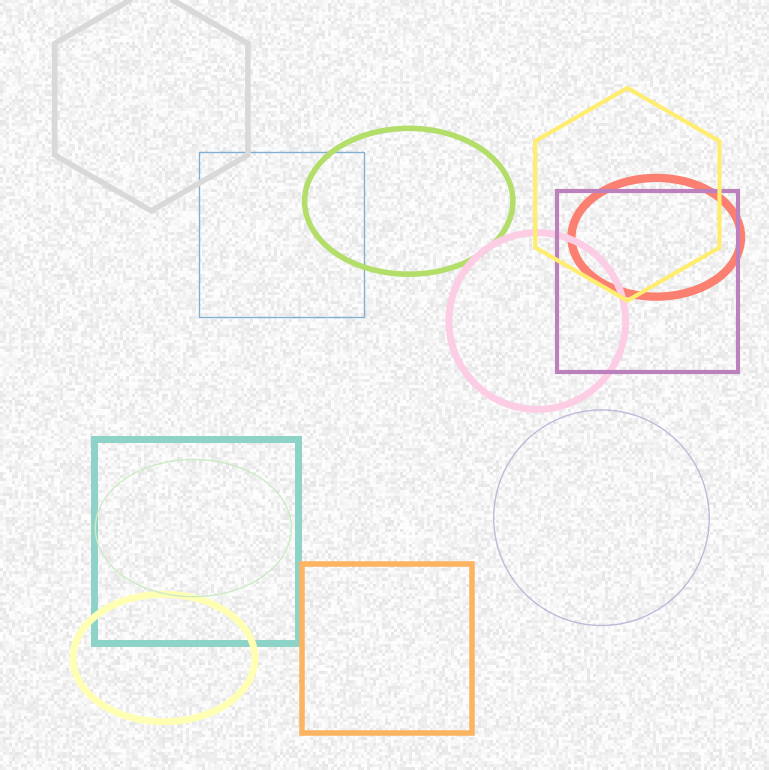[{"shape": "square", "thickness": 2.5, "radius": 0.66, "center": [0.254, 0.297]}, {"shape": "oval", "thickness": 2.5, "radius": 0.59, "center": [0.213, 0.145]}, {"shape": "circle", "thickness": 0.5, "radius": 0.7, "center": [0.781, 0.328]}, {"shape": "oval", "thickness": 3, "radius": 0.55, "center": [0.852, 0.692]}, {"shape": "square", "thickness": 0.5, "radius": 0.54, "center": [0.366, 0.695]}, {"shape": "square", "thickness": 2, "radius": 0.55, "center": [0.503, 0.158]}, {"shape": "oval", "thickness": 2, "radius": 0.68, "center": [0.531, 0.739]}, {"shape": "circle", "thickness": 2.5, "radius": 0.57, "center": [0.698, 0.583]}, {"shape": "hexagon", "thickness": 2, "radius": 0.72, "center": [0.196, 0.871]}, {"shape": "square", "thickness": 1.5, "radius": 0.59, "center": [0.841, 0.634]}, {"shape": "oval", "thickness": 0.5, "radius": 0.64, "center": [0.251, 0.314]}, {"shape": "hexagon", "thickness": 1.5, "radius": 0.69, "center": [0.815, 0.748]}]